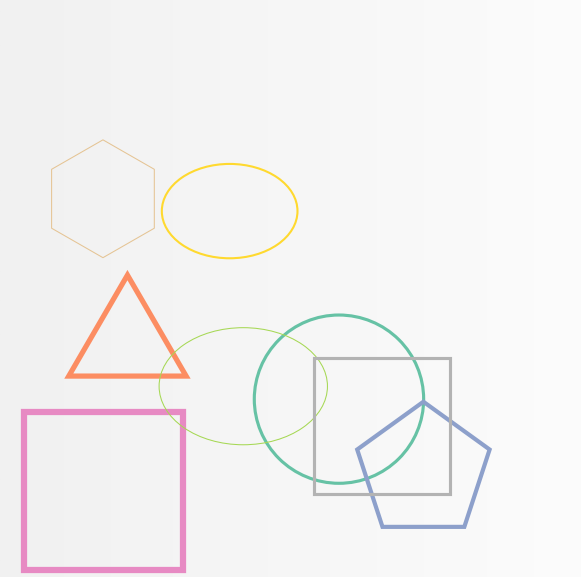[{"shape": "circle", "thickness": 1.5, "radius": 0.73, "center": [0.583, 0.308]}, {"shape": "triangle", "thickness": 2.5, "radius": 0.58, "center": [0.219, 0.406]}, {"shape": "pentagon", "thickness": 2, "radius": 0.6, "center": [0.728, 0.184]}, {"shape": "square", "thickness": 3, "radius": 0.68, "center": [0.178, 0.149]}, {"shape": "oval", "thickness": 0.5, "radius": 0.72, "center": [0.419, 0.33]}, {"shape": "oval", "thickness": 1, "radius": 0.58, "center": [0.395, 0.634]}, {"shape": "hexagon", "thickness": 0.5, "radius": 0.51, "center": [0.177, 0.655]}, {"shape": "square", "thickness": 1.5, "radius": 0.59, "center": [0.657, 0.262]}]